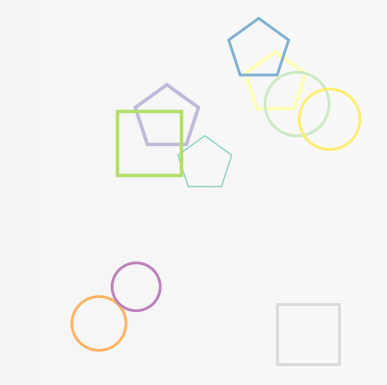[{"shape": "pentagon", "thickness": 1, "radius": 0.36, "center": [0.529, 0.574]}, {"shape": "pentagon", "thickness": 2.5, "radius": 0.41, "center": [0.711, 0.784]}, {"shape": "pentagon", "thickness": 2.5, "radius": 0.43, "center": [0.431, 0.694]}, {"shape": "pentagon", "thickness": 2, "radius": 0.41, "center": [0.668, 0.871]}, {"shape": "circle", "thickness": 2, "radius": 0.35, "center": [0.255, 0.16]}, {"shape": "square", "thickness": 2.5, "radius": 0.42, "center": [0.385, 0.629]}, {"shape": "square", "thickness": 2, "radius": 0.4, "center": [0.795, 0.132]}, {"shape": "circle", "thickness": 2, "radius": 0.31, "center": [0.351, 0.255]}, {"shape": "circle", "thickness": 2, "radius": 0.41, "center": [0.767, 0.73]}, {"shape": "circle", "thickness": 2, "radius": 0.39, "center": [0.85, 0.69]}]